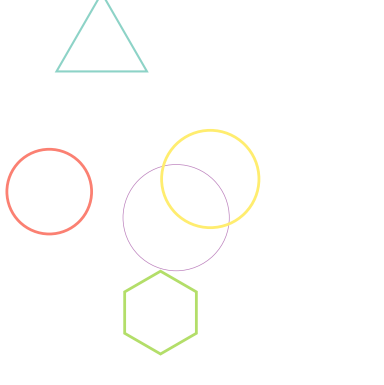[{"shape": "triangle", "thickness": 1.5, "radius": 0.68, "center": [0.264, 0.882]}, {"shape": "circle", "thickness": 2, "radius": 0.55, "center": [0.128, 0.502]}, {"shape": "hexagon", "thickness": 2, "radius": 0.54, "center": [0.417, 0.188]}, {"shape": "circle", "thickness": 0.5, "radius": 0.69, "center": [0.458, 0.435]}, {"shape": "circle", "thickness": 2, "radius": 0.63, "center": [0.546, 0.535]}]